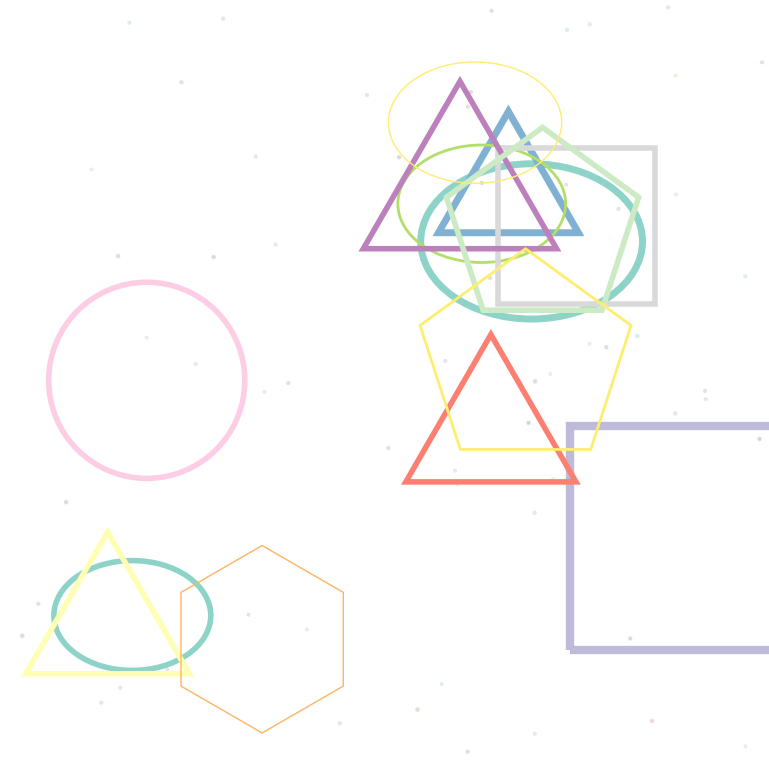[{"shape": "oval", "thickness": 2.5, "radius": 0.72, "center": [0.69, 0.686]}, {"shape": "oval", "thickness": 2, "radius": 0.51, "center": [0.172, 0.201]}, {"shape": "triangle", "thickness": 2, "radius": 0.61, "center": [0.14, 0.186]}, {"shape": "square", "thickness": 3, "radius": 0.73, "center": [0.886, 0.302]}, {"shape": "triangle", "thickness": 2, "radius": 0.64, "center": [0.637, 0.438]}, {"shape": "triangle", "thickness": 2.5, "radius": 0.52, "center": [0.66, 0.75]}, {"shape": "hexagon", "thickness": 0.5, "radius": 0.61, "center": [0.34, 0.17]}, {"shape": "oval", "thickness": 1, "radius": 0.54, "center": [0.626, 0.735]}, {"shape": "circle", "thickness": 2, "radius": 0.64, "center": [0.191, 0.506]}, {"shape": "square", "thickness": 2, "radius": 0.51, "center": [0.748, 0.707]}, {"shape": "triangle", "thickness": 2, "radius": 0.72, "center": [0.597, 0.749]}, {"shape": "pentagon", "thickness": 2, "radius": 0.66, "center": [0.705, 0.703]}, {"shape": "oval", "thickness": 0.5, "radius": 0.56, "center": [0.617, 0.841]}, {"shape": "pentagon", "thickness": 1, "radius": 0.72, "center": [0.683, 0.533]}]